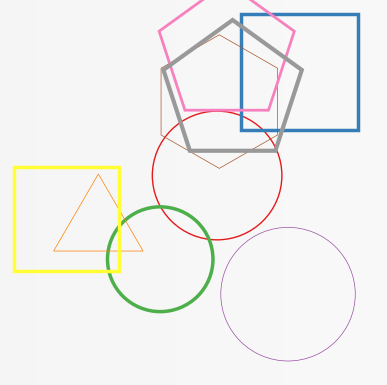[{"shape": "circle", "thickness": 1, "radius": 0.84, "center": [0.56, 0.544]}, {"shape": "square", "thickness": 2.5, "radius": 0.75, "center": [0.774, 0.813]}, {"shape": "circle", "thickness": 2.5, "radius": 0.68, "center": [0.414, 0.327]}, {"shape": "circle", "thickness": 0.5, "radius": 0.87, "center": [0.743, 0.236]}, {"shape": "triangle", "thickness": 0.5, "radius": 0.67, "center": [0.254, 0.415]}, {"shape": "square", "thickness": 2.5, "radius": 0.68, "center": [0.172, 0.431]}, {"shape": "hexagon", "thickness": 0.5, "radius": 0.87, "center": [0.566, 0.736]}, {"shape": "pentagon", "thickness": 2, "radius": 0.92, "center": [0.585, 0.862]}, {"shape": "pentagon", "thickness": 3, "radius": 0.94, "center": [0.6, 0.76]}]